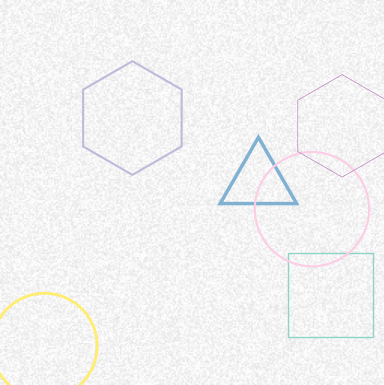[{"shape": "square", "thickness": 1, "radius": 0.55, "center": [0.858, 0.234]}, {"shape": "hexagon", "thickness": 1.5, "radius": 0.74, "center": [0.344, 0.693]}, {"shape": "triangle", "thickness": 2.5, "radius": 0.57, "center": [0.671, 0.529]}, {"shape": "circle", "thickness": 1.5, "radius": 0.74, "center": [0.81, 0.457]}, {"shape": "hexagon", "thickness": 0.5, "radius": 0.67, "center": [0.889, 0.673]}, {"shape": "circle", "thickness": 2, "radius": 0.68, "center": [0.116, 0.102]}]